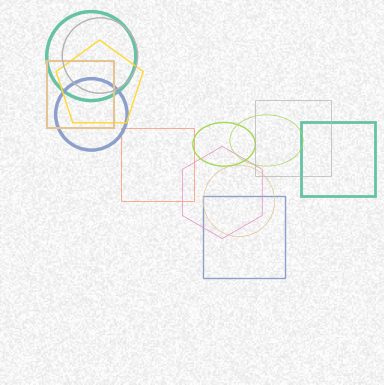[{"shape": "circle", "thickness": 2.5, "radius": 0.58, "center": [0.237, 0.854]}, {"shape": "square", "thickness": 2, "radius": 0.48, "center": [0.877, 0.588]}, {"shape": "square", "thickness": 0.5, "radius": 0.48, "center": [0.409, 0.573]}, {"shape": "circle", "thickness": 2.5, "radius": 0.46, "center": [0.237, 0.703]}, {"shape": "square", "thickness": 1, "radius": 0.53, "center": [0.635, 0.384]}, {"shape": "hexagon", "thickness": 0.5, "radius": 0.6, "center": [0.577, 0.5]}, {"shape": "oval", "thickness": 1, "radius": 0.41, "center": [0.582, 0.625]}, {"shape": "oval", "thickness": 0.5, "radius": 0.48, "center": [0.692, 0.635]}, {"shape": "pentagon", "thickness": 1, "radius": 0.59, "center": [0.259, 0.777]}, {"shape": "square", "thickness": 1.5, "radius": 0.43, "center": [0.209, 0.754]}, {"shape": "circle", "thickness": 0.5, "radius": 0.46, "center": [0.621, 0.478]}, {"shape": "circle", "thickness": 1, "radius": 0.49, "center": [0.26, 0.856]}, {"shape": "square", "thickness": 0.5, "radius": 0.49, "center": [0.76, 0.642]}]